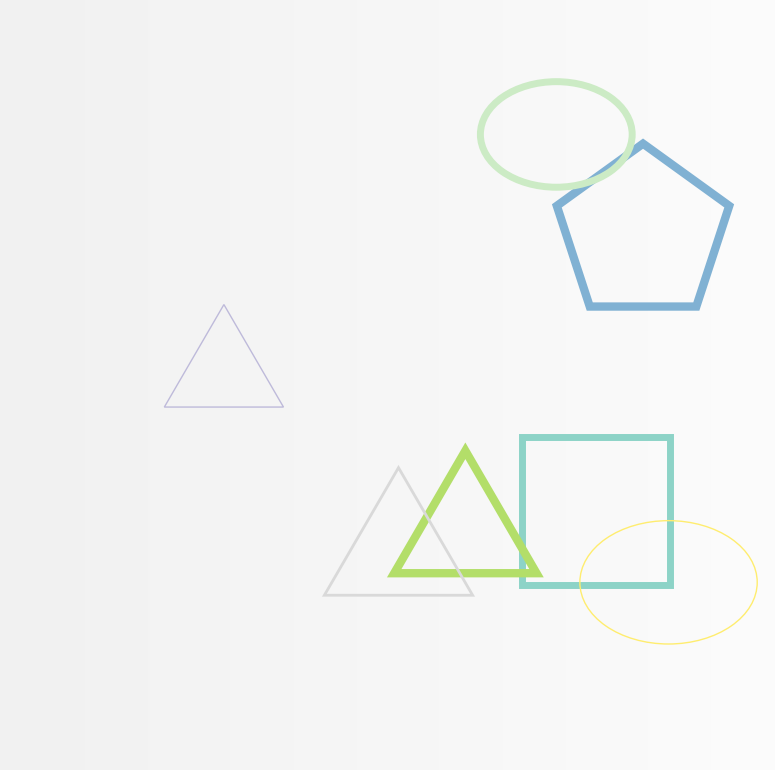[{"shape": "square", "thickness": 2.5, "radius": 0.48, "center": [0.769, 0.337]}, {"shape": "triangle", "thickness": 0.5, "radius": 0.44, "center": [0.289, 0.516]}, {"shape": "pentagon", "thickness": 3, "radius": 0.58, "center": [0.83, 0.697]}, {"shape": "triangle", "thickness": 3, "radius": 0.53, "center": [0.6, 0.309]}, {"shape": "triangle", "thickness": 1, "radius": 0.55, "center": [0.514, 0.282]}, {"shape": "oval", "thickness": 2.5, "radius": 0.49, "center": [0.718, 0.825]}, {"shape": "oval", "thickness": 0.5, "radius": 0.57, "center": [0.863, 0.244]}]